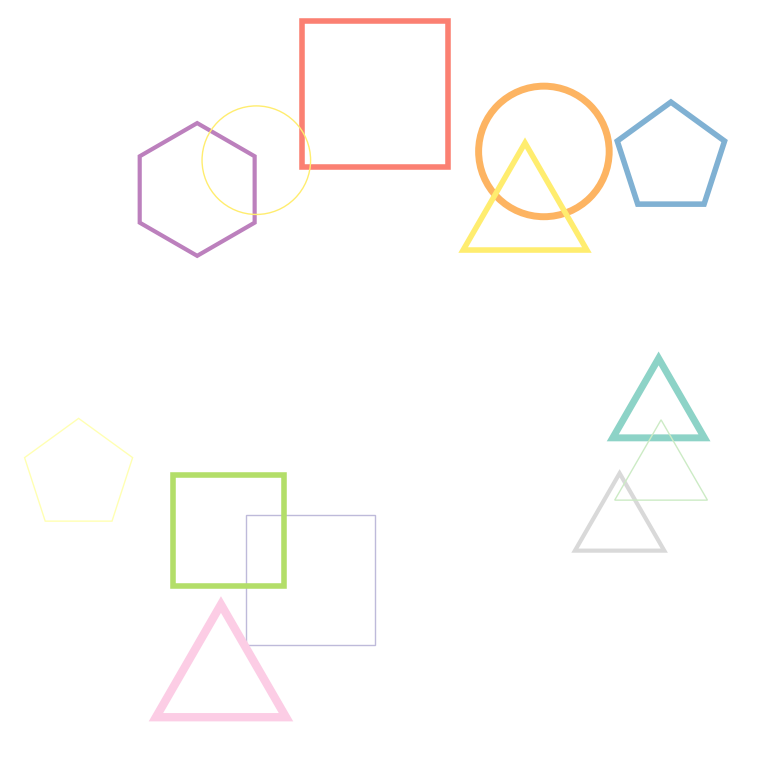[{"shape": "triangle", "thickness": 2.5, "radius": 0.34, "center": [0.855, 0.466]}, {"shape": "pentagon", "thickness": 0.5, "radius": 0.37, "center": [0.102, 0.383]}, {"shape": "square", "thickness": 0.5, "radius": 0.42, "center": [0.403, 0.247]}, {"shape": "square", "thickness": 2, "radius": 0.48, "center": [0.487, 0.878]}, {"shape": "pentagon", "thickness": 2, "radius": 0.37, "center": [0.871, 0.794]}, {"shape": "circle", "thickness": 2.5, "radius": 0.42, "center": [0.706, 0.803]}, {"shape": "square", "thickness": 2, "radius": 0.36, "center": [0.297, 0.311]}, {"shape": "triangle", "thickness": 3, "radius": 0.49, "center": [0.287, 0.117]}, {"shape": "triangle", "thickness": 1.5, "radius": 0.33, "center": [0.805, 0.318]}, {"shape": "hexagon", "thickness": 1.5, "radius": 0.43, "center": [0.256, 0.754]}, {"shape": "triangle", "thickness": 0.5, "radius": 0.35, "center": [0.859, 0.385]}, {"shape": "circle", "thickness": 0.5, "radius": 0.35, "center": [0.333, 0.792]}, {"shape": "triangle", "thickness": 2, "radius": 0.46, "center": [0.682, 0.722]}]